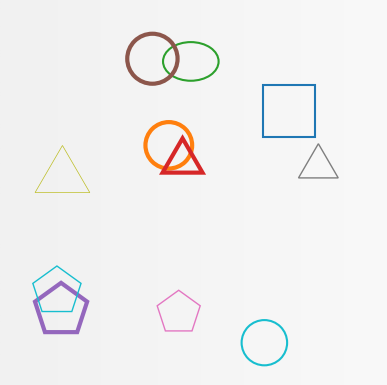[{"shape": "square", "thickness": 1.5, "radius": 0.34, "center": [0.745, 0.712]}, {"shape": "circle", "thickness": 3, "radius": 0.3, "center": [0.436, 0.623]}, {"shape": "oval", "thickness": 1.5, "radius": 0.36, "center": [0.492, 0.84]}, {"shape": "triangle", "thickness": 3, "radius": 0.3, "center": [0.471, 0.581]}, {"shape": "pentagon", "thickness": 3, "radius": 0.35, "center": [0.158, 0.195]}, {"shape": "circle", "thickness": 3, "radius": 0.32, "center": [0.393, 0.847]}, {"shape": "pentagon", "thickness": 1, "radius": 0.29, "center": [0.461, 0.188]}, {"shape": "triangle", "thickness": 1, "radius": 0.3, "center": [0.822, 0.567]}, {"shape": "triangle", "thickness": 0.5, "radius": 0.41, "center": [0.161, 0.541]}, {"shape": "circle", "thickness": 1.5, "radius": 0.29, "center": [0.682, 0.11]}, {"shape": "pentagon", "thickness": 1, "radius": 0.33, "center": [0.147, 0.244]}]